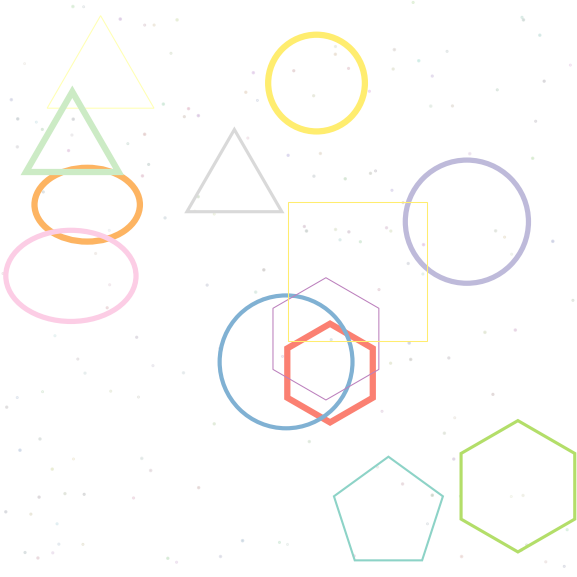[{"shape": "pentagon", "thickness": 1, "radius": 0.5, "center": [0.673, 0.109]}, {"shape": "triangle", "thickness": 0.5, "radius": 0.53, "center": [0.174, 0.865]}, {"shape": "circle", "thickness": 2.5, "radius": 0.53, "center": [0.808, 0.615]}, {"shape": "hexagon", "thickness": 3, "radius": 0.43, "center": [0.572, 0.353]}, {"shape": "circle", "thickness": 2, "radius": 0.58, "center": [0.495, 0.373]}, {"shape": "oval", "thickness": 3, "radius": 0.46, "center": [0.151, 0.645]}, {"shape": "hexagon", "thickness": 1.5, "radius": 0.57, "center": [0.897, 0.157]}, {"shape": "oval", "thickness": 2.5, "radius": 0.56, "center": [0.123, 0.521]}, {"shape": "triangle", "thickness": 1.5, "radius": 0.47, "center": [0.406, 0.68]}, {"shape": "hexagon", "thickness": 0.5, "radius": 0.53, "center": [0.564, 0.412]}, {"shape": "triangle", "thickness": 3, "radius": 0.46, "center": [0.125, 0.748]}, {"shape": "circle", "thickness": 3, "radius": 0.42, "center": [0.548, 0.855]}, {"shape": "square", "thickness": 0.5, "radius": 0.6, "center": [0.619, 0.529]}]